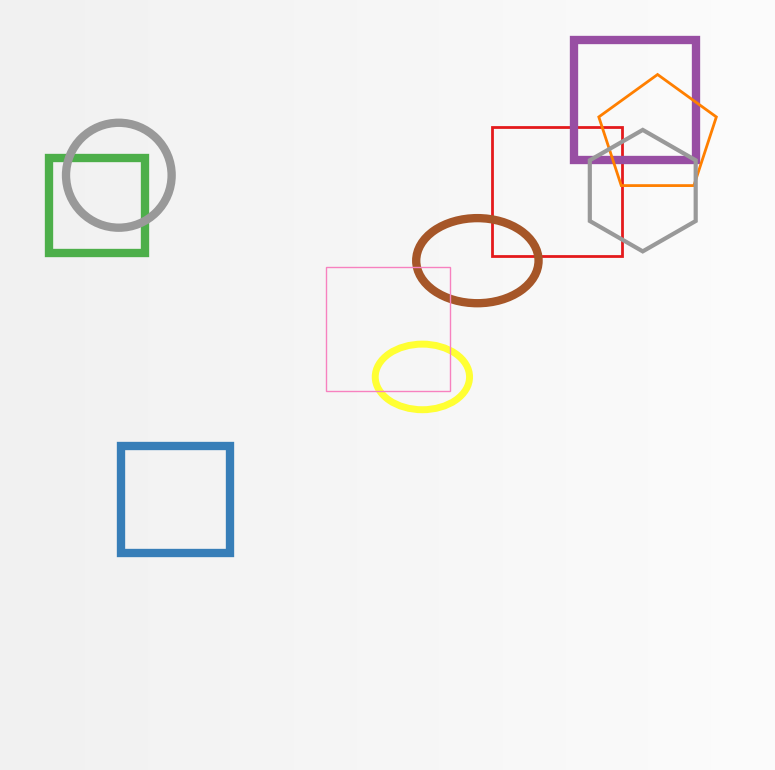[{"shape": "square", "thickness": 1, "radius": 0.42, "center": [0.719, 0.752]}, {"shape": "square", "thickness": 3, "radius": 0.35, "center": [0.227, 0.351]}, {"shape": "square", "thickness": 3, "radius": 0.31, "center": [0.125, 0.733]}, {"shape": "square", "thickness": 3, "radius": 0.39, "center": [0.819, 0.87]}, {"shape": "pentagon", "thickness": 1, "radius": 0.4, "center": [0.848, 0.823]}, {"shape": "oval", "thickness": 2.5, "radius": 0.3, "center": [0.545, 0.51]}, {"shape": "oval", "thickness": 3, "radius": 0.39, "center": [0.616, 0.661]}, {"shape": "square", "thickness": 0.5, "radius": 0.4, "center": [0.501, 0.573]}, {"shape": "hexagon", "thickness": 1.5, "radius": 0.39, "center": [0.829, 0.752]}, {"shape": "circle", "thickness": 3, "radius": 0.34, "center": [0.153, 0.772]}]